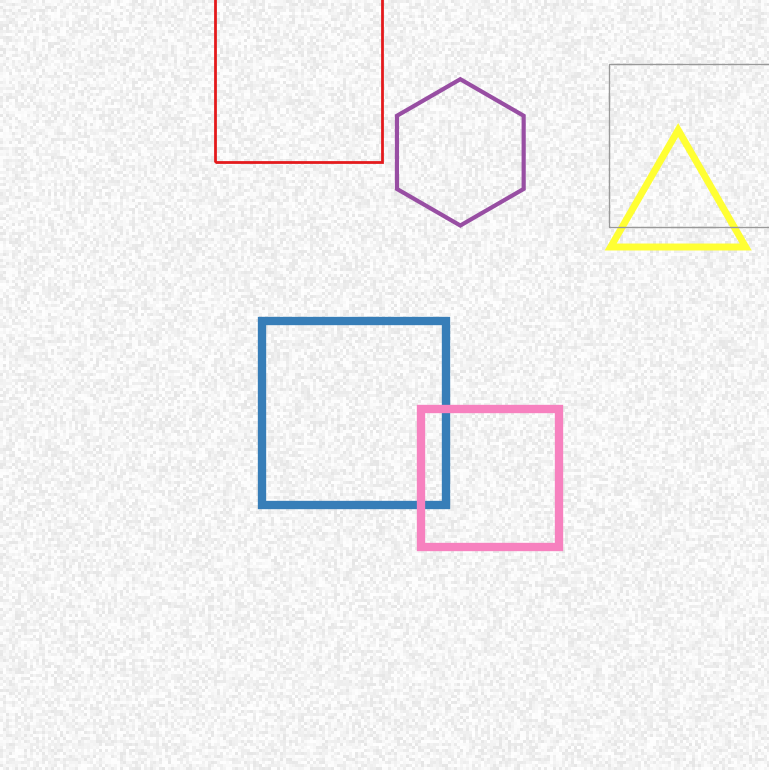[{"shape": "square", "thickness": 1, "radius": 0.54, "center": [0.387, 0.899]}, {"shape": "square", "thickness": 3, "radius": 0.6, "center": [0.46, 0.463]}, {"shape": "hexagon", "thickness": 1.5, "radius": 0.48, "center": [0.598, 0.802]}, {"shape": "triangle", "thickness": 2.5, "radius": 0.51, "center": [0.881, 0.73]}, {"shape": "square", "thickness": 3, "radius": 0.45, "center": [0.636, 0.379]}, {"shape": "square", "thickness": 0.5, "radius": 0.53, "center": [0.897, 0.811]}]